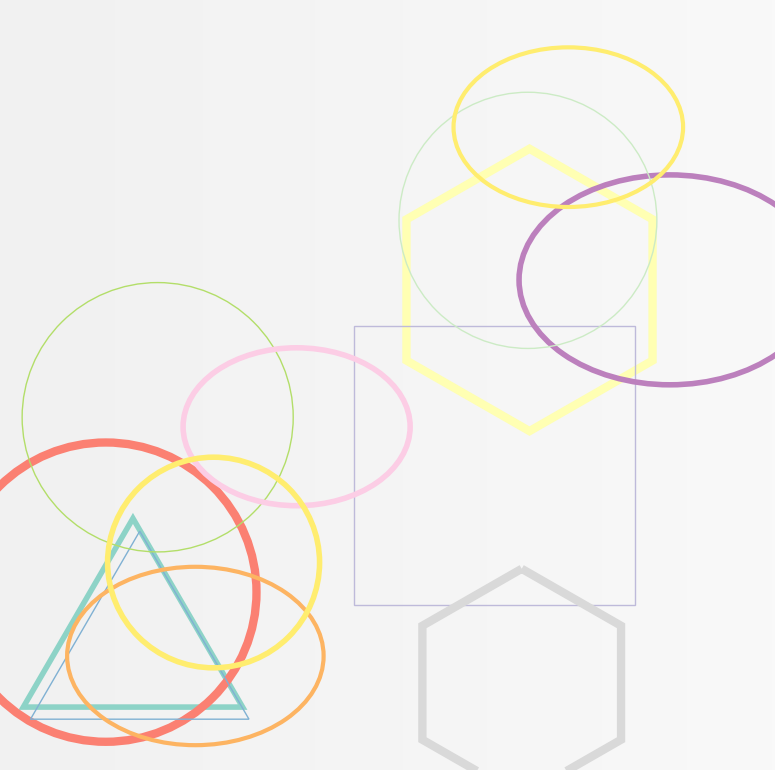[{"shape": "triangle", "thickness": 2, "radius": 0.82, "center": [0.172, 0.163]}, {"shape": "hexagon", "thickness": 3, "radius": 0.92, "center": [0.683, 0.623]}, {"shape": "square", "thickness": 0.5, "radius": 0.91, "center": [0.638, 0.395]}, {"shape": "circle", "thickness": 3, "radius": 0.97, "center": [0.137, 0.231]}, {"shape": "triangle", "thickness": 0.5, "radius": 0.81, "center": [0.18, 0.147]}, {"shape": "oval", "thickness": 1.5, "radius": 0.83, "center": [0.252, 0.148]}, {"shape": "circle", "thickness": 0.5, "radius": 0.87, "center": [0.203, 0.458]}, {"shape": "oval", "thickness": 2, "radius": 0.73, "center": [0.383, 0.446]}, {"shape": "hexagon", "thickness": 3, "radius": 0.74, "center": [0.673, 0.113]}, {"shape": "oval", "thickness": 2, "radius": 0.97, "center": [0.864, 0.637]}, {"shape": "circle", "thickness": 0.5, "radius": 0.83, "center": [0.681, 0.714]}, {"shape": "oval", "thickness": 1.5, "radius": 0.74, "center": [0.733, 0.835]}, {"shape": "circle", "thickness": 2, "radius": 0.68, "center": [0.276, 0.269]}]